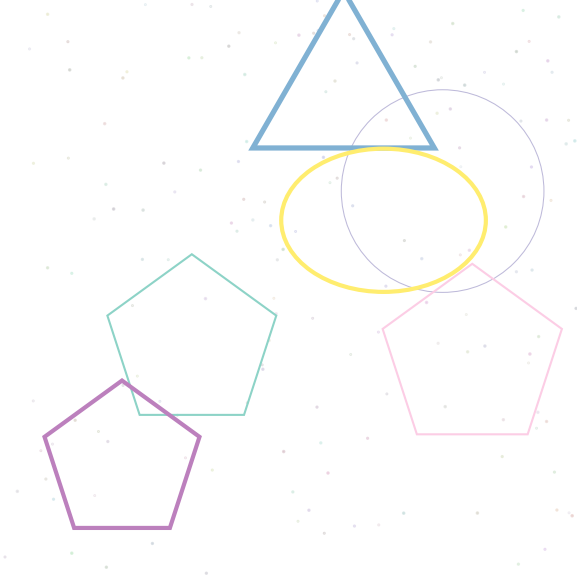[{"shape": "pentagon", "thickness": 1, "radius": 0.77, "center": [0.332, 0.405]}, {"shape": "circle", "thickness": 0.5, "radius": 0.88, "center": [0.766, 0.668]}, {"shape": "triangle", "thickness": 2.5, "radius": 0.91, "center": [0.595, 0.834]}, {"shape": "pentagon", "thickness": 1, "radius": 0.82, "center": [0.818, 0.379]}, {"shape": "pentagon", "thickness": 2, "radius": 0.71, "center": [0.211, 0.199]}, {"shape": "oval", "thickness": 2, "radius": 0.89, "center": [0.664, 0.618]}]